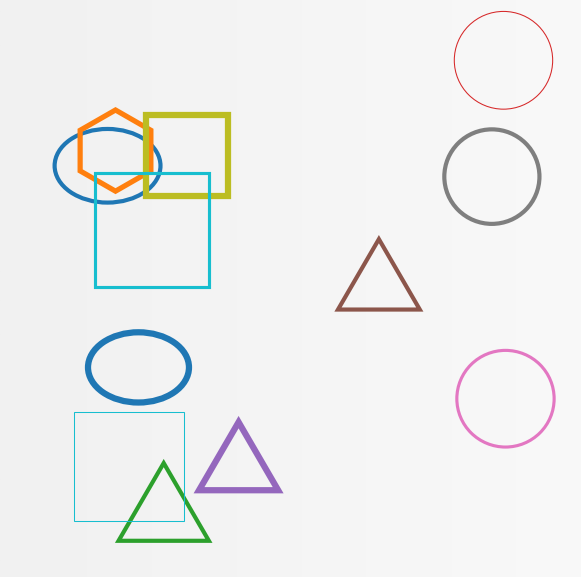[{"shape": "oval", "thickness": 3, "radius": 0.43, "center": [0.238, 0.363]}, {"shape": "oval", "thickness": 2, "radius": 0.46, "center": [0.185, 0.712]}, {"shape": "hexagon", "thickness": 2.5, "radius": 0.35, "center": [0.199, 0.738]}, {"shape": "triangle", "thickness": 2, "radius": 0.45, "center": [0.282, 0.108]}, {"shape": "circle", "thickness": 0.5, "radius": 0.42, "center": [0.866, 0.895]}, {"shape": "triangle", "thickness": 3, "radius": 0.39, "center": [0.41, 0.19]}, {"shape": "triangle", "thickness": 2, "radius": 0.41, "center": [0.652, 0.504]}, {"shape": "circle", "thickness": 1.5, "radius": 0.42, "center": [0.87, 0.309]}, {"shape": "circle", "thickness": 2, "radius": 0.41, "center": [0.846, 0.693]}, {"shape": "square", "thickness": 3, "radius": 0.35, "center": [0.322, 0.729]}, {"shape": "square", "thickness": 1.5, "radius": 0.49, "center": [0.261, 0.601]}, {"shape": "square", "thickness": 0.5, "radius": 0.47, "center": [0.222, 0.192]}]